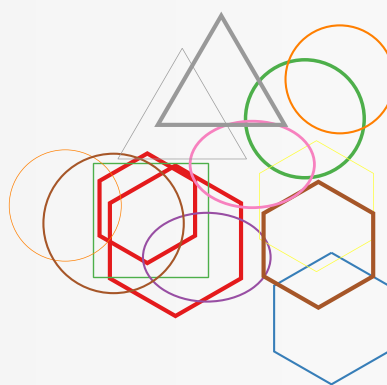[{"shape": "hexagon", "thickness": 3, "radius": 0.98, "center": [0.453, 0.375]}, {"shape": "hexagon", "thickness": 3, "radius": 0.71, "center": [0.38, 0.459]}, {"shape": "hexagon", "thickness": 1.5, "radius": 0.85, "center": [0.855, 0.173]}, {"shape": "square", "thickness": 1, "radius": 0.74, "center": [0.389, 0.428]}, {"shape": "circle", "thickness": 2.5, "radius": 0.77, "center": [0.787, 0.692]}, {"shape": "oval", "thickness": 1.5, "radius": 0.82, "center": [0.534, 0.332]}, {"shape": "circle", "thickness": 0.5, "radius": 0.72, "center": [0.168, 0.466]}, {"shape": "circle", "thickness": 1.5, "radius": 0.7, "center": [0.877, 0.794]}, {"shape": "hexagon", "thickness": 0.5, "radius": 0.85, "center": [0.817, 0.464]}, {"shape": "circle", "thickness": 1.5, "radius": 0.91, "center": [0.293, 0.42]}, {"shape": "hexagon", "thickness": 3, "radius": 0.82, "center": [0.822, 0.364]}, {"shape": "oval", "thickness": 2, "radius": 0.8, "center": [0.651, 0.573]}, {"shape": "triangle", "thickness": 3, "radius": 0.95, "center": [0.571, 0.77]}, {"shape": "triangle", "thickness": 0.5, "radius": 0.96, "center": [0.47, 0.683]}]